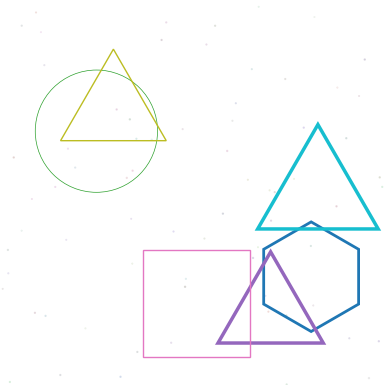[{"shape": "hexagon", "thickness": 2, "radius": 0.71, "center": [0.808, 0.281]}, {"shape": "circle", "thickness": 0.5, "radius": 0.79, "center": [0.25, 0.659]}, {"shape": "triangle", "thickness": 2.5, "radius": 0.79, "center": [0.703, 0.188]}, {"shape": "square", "thickness": 1, "radius": 0.7, "center": [0.51, 0.211]}, {"shape": "triangle", "thickness": 1, "radius": 0.79, "center": [0.295, 0.714]}, {"shape": "triangle", "thickness": 2.5, "radius": 0.9, "center": [0.826, 0.496]}]